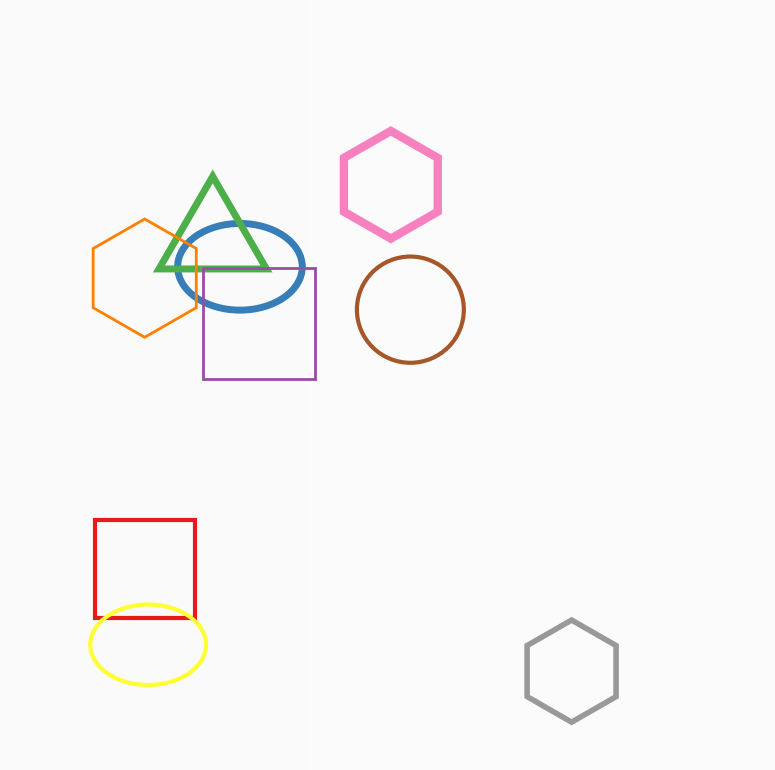[{"shape": "square", "thickness": 1.5, "radius": 0.32, "center": [0.187, 0.261]}, {"shape": "oval", "thickness": 2.5, "radius": 0.4, "center": [0.31, 0.654]}, {"shape": "triangle", "thickness": 2.5, "radius": 0.4, "center": [0.274, 0.691]}, {"shape": "square", "thickness": 1, "radius": 0.36, "center": [0.334, 0.58]}, {"shape": "hexagon", "thickness": 1, "radius": 0.38, "center": [0.187, 0.639]}, {"shape": "oval", "thickness": 1.5, "radius": 0.37, "center": [0.191, 0.163]}, {"shape": "circle", "thickness": 1.5, "radius": 0.34, "center": [0.53, 0.598]}, {"shape": "hexagon", "thickness": 3, "radius": 0.35, "center": [0.504, 0.76]}, {"shape": "hexagon", "thickness": 2, "radius": 0.33, "center": [0.738, 0.128]}]